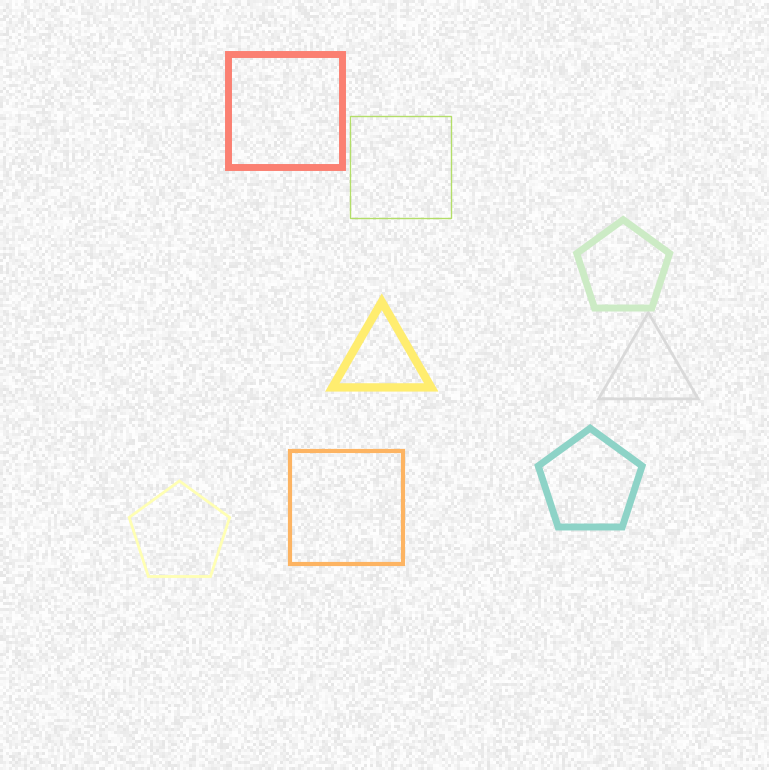[{"shape": "pentagon", "thickness": 2.5, "radius": 0.35, "center": [0.766, 0.373]}, {"shape": "pentagon", "thickness": 1, "radius": 0.34, "center": [0.233, 0.307]}, {"shape": "square", "thickness": 2.5, "radius": 0.37, "center": [0.37, 0.856]}, {"shape": "square", "thickness": 1.5, "radius": 0.36, "center": [0.45, 0.341]}, {"shape": "square", "thickness": 0.5, "radius": 0.33, "center": [0.52, 0.783]}, {"shape": "triangle", "thickness": 1, "radius": 0.37, "center": [0.842, 0.519]}, {"shape": "pentagon", "thickness": 2.5, "radius": 0.32, "center": [0.809, 0.651]}, {"shape": "triangle", "thickness": 3, "radius": 0.37, "center": [0.496, 0.534]}]